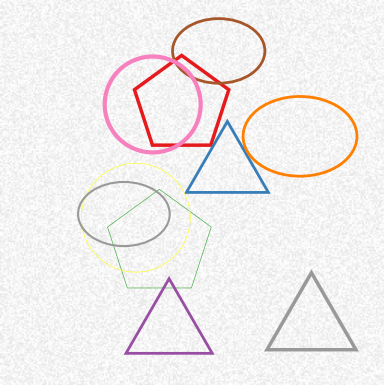[{"shape": "pentagon", "thickness": 2.5, "radius": 0.64, "center": [0.472, 0.727]}, {"shape": "triangle", "thickness": 2, "radius": 0.61, "center": [0.591, 0.562]}, {"shape": "pentagon", "thickness": 0.5, "radius": 0.71, "center": [0.414, 0.367]}, {"shape": "triangle", "thickness": 2, "radius": 0.65, "center": [0.439, 0.147]}, {"shape": "oval", "thickness": 2, "radius": 0.74, "center": [0.779, 0.646]}, {"shape": "circle", "thickness": 0.5, "radius": 0.71, "center": [0.353, 0.435]}, {"shape": "oval", "thickness": 2, "radius": 0.6, "center": [0.568, 0.868]}, {"shape": "circle", "thickness": 3, "radius": 0.62, "center": [0.397, 0.729]}, {"shape": "triangle", "thickness": 2.5, "radius": 0.67, "center": [0.809, 0.158]}, {"shape": "oval", "thickness": 1.5, "radius": 0.6, "center": [0.322, 0.444]}]